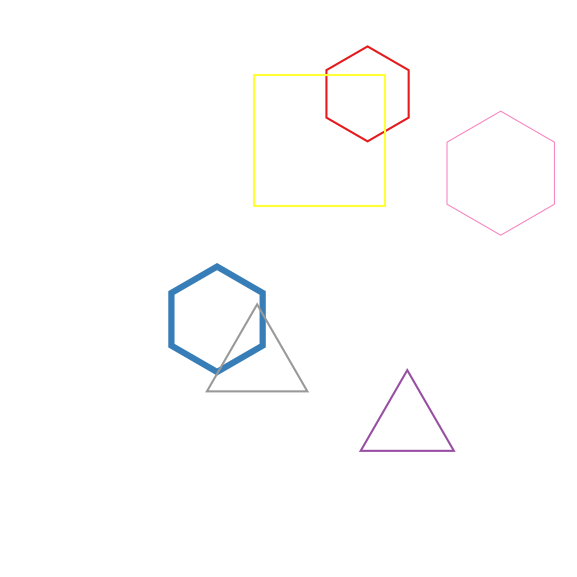[{"shape": "hexagon", "thickness": 1, "radius": 0.41, "center": [0.636, 0.837]}, {"shape": "hexagon", "thickness": 3, "radius": 0.46, "center": [0.376, 0.446]}, {"shape": "triangle", "thickness": 1, "radius": 0.47, "center": [0.705, 0.265]}, {"shape": "square", "thickness": 1, "radius": 0.57, "center": [0.554, 0.756]}, {"shape": "hexagon", "thickness": 0.5, "radius": 0.54, "center": [0.867, 0.699]}, {"shape": "triangle", "thickness": 1, "radius": 0.5, "center": [0.445, 0.372]}]